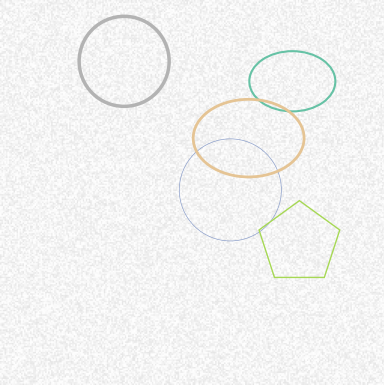[{"shape": "oval", "thickness": 1.5, "radius": 0.56, "center": [0.759, 0.789]}, {"shape": "circle", "thickness": 0.5, "radius": 0.66, "center": [0.598, 0.507]}, {"shape": "pentagon", "thickness": 1, "radius": 0.55, "center": [0.778, 0.369]}, {"shape": "oval", "thickness": 2, "radius": 0.72, "center": [0.646, 0.641]}, {"shape": "circle", "thickness": 2.5, "radius": 0.58, "center": [0.322, 0.841]}]